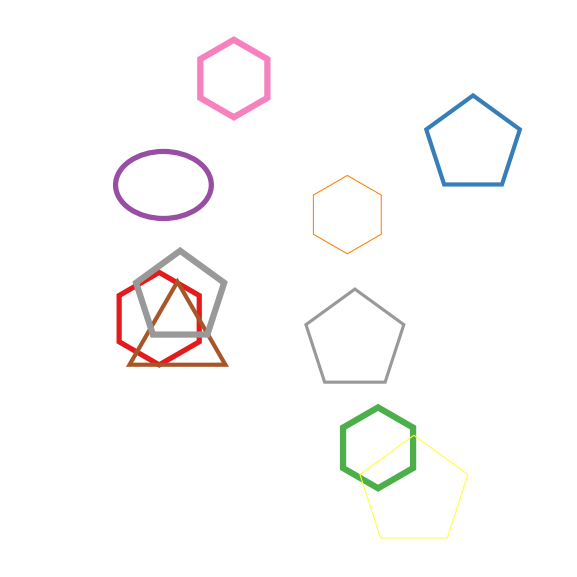[{"shape": "hexagon", "thickness": 2.5, "radius": 0.4, "center": [0.276, 0.447]}, {"shape": "pentagon", "thickness": 2, "radius": 0.43, "center": [0.819, 0.749]}, {"shape": "hexagon", "thickness": 3, "radius": 0.35, "center": [0.655, 0.224]}, {"shape": "oval", "thickness": 2.5, "radius": 0.41, "center": [0.283, 0.679]}, {"shape": "hexagon", "thickness": 0.5, "radius": 0.34, "center": [0.601, 0.627]}, {"shape": "pentagon", "thickness": 0.5, "radius": 0.49, "center": [0.717, 0.147]}, {"shape": "triangle", "thickness": 2, "radius": 0.48, "center": [0.307, 0.415]}, {"shape": "hexagon", "thickness": 3, "radius": 0.34, "center": [0.405, 0.863]}, {"shape": "pentagon", "thickness": 1.5, "radius": 0.45, "center": [0.615, 0.409]}, {"shape": "pentagon", "thickness": 3, "radius": 0.4, "center": [0.312, 0.485]}]